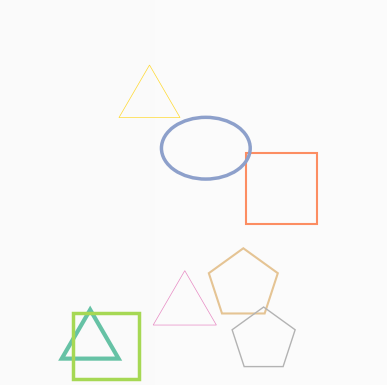[{"shape": "triangle", "thickness": 3, "radius": 0.42, "center": [0.233, 0.111]}, {"shape": "square", "thickness": 1.5, "radius": 0.46, "center": [0.727, 0.511]}, {"shape": "oval", "thickness": 2.5, "radius": 0.57, "center": [0.531, 0.615]}, {"shape": "triangle", "thickness": 0.5, "radius": 0.47, "center": [0.477, 0.203]}, {"shape": "square", "thickness": 2.5, "radius": 0.42, "center": [0.274, 0.101]}, {"shape": "triangle", "thickness": 0.5, "radius": 0.45, "center": [0.386, 0.74]}, {"shape": "pentagon", "thickness": 1.5, "radius": 0.47, "center": [0.628, 0.261]}, {"shape": "pentagon", "thickness": 1, "radius": 0.43, "center": [0.68, 0.117]}]